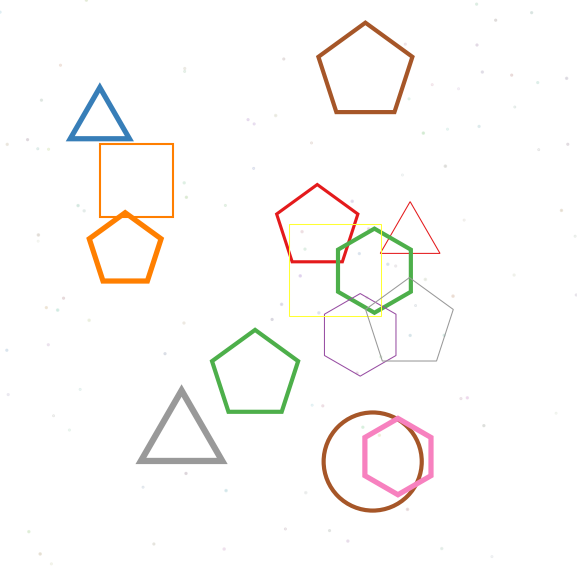[{"shape": "pentagon", "thickness": 1.5, "radius": 0.37, "center": [0.549, 0.606]}, {"shape": "triangle", "thickness": 0.5, "radius": 0.3, "center": [0.71, 0.59]}, {"shape": "triangle", "thickness": 2.5, "radius": 0.3, "center": [0.173, 0.788]}, {"shape": "pentagon", "thickness": 2, "radius": 0.39, "center": [0.442, 0.35]}, {"shape": "hexagon", "thickness": 2, "radius": 0.36, "center": [0.648, 0.53]}, {"shape": "hexagon", "thickness": 0.5, "radius": 0.36, "center": [0.624, 0.419]}, {"shape": "square", "thickness": 1, "radius": 0.32, "center": [0.236, 0.687]}, {"shape": "pentagon", "thickness": 2.5, "radius": 0.33, "center": [0.217, 0.565]}, {"shape": "square", "thickness": 0.5, "radius": 0.4, "center": [0.58, 0.532]}, {"shape": "circle", "thickness": 2, "radius": 0.42, "center": [0.645, 0.2]}, {"shape": "pentagon", "thickness": 2, "radius": 0.43, "center": [0.633, 0.874]}, {"shape": "hexagon", "thickness": 2.5, "radius": 0.33, "center": [0.689, 0.209]}, {"shape": "triangle", "thickness": 3, "radius": 0.41, "center": [0.314, 0.242]}, {"shape": "pentagon", "thickness": 0.5, "radius": 0.4, "center": [0.709, 0.439]}]